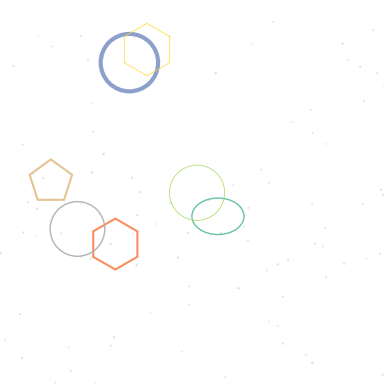[{"shape": "oval", "thickness": 1, "radius": 0.34, "center": [0.566, 0.438]}, {"shape": "hexagon", "thickness": 1.5, "radius": 0.33, "center": [0.3, 0.366]}, {"shape": "circle", "thickness": 3, "radius": 0.37, "center": [0.336, 0.837]}, {"shape": "circle", "thickness": 0.5, "radius": 0.36, "center": [0.512, 0.499]}, {"shape": "hexagon", "thickness": 0.5, "radius": 0.34, "center": [0.382, 0.871]}, {"shape": "pentagon", "thickness": 1.5, "radius": 0.29, "center": [0.132, 0.528]}, {"shape": "circle", "thickness": 1, "radius": 0.36, "center": [0.201, 0.405]}]